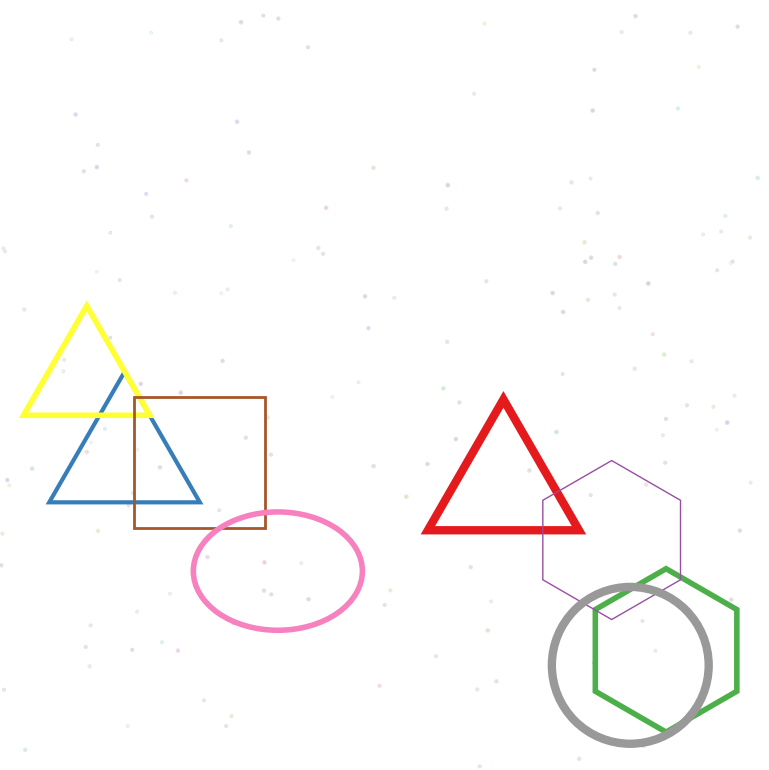[{"shape": "triangle", "thickness": 3, "radius": 0.57, "center": [0.654, 0.368]}, {"shape": "triangle", "thickness": 1.5, "radius": 0.56, "center": [0.162, 0.404]}, {"shape": "hexagon", "thickness": 2, "radius": 0.53, "center": [0.865, 0.155]}, {"shape": "hexagon", "thickness": 0.5, "radius": 0.52, "center": [0.794, 0.299]}, {"shape": "triangle", "thickness": 2, "radius": 0.47, "center": [0.113, 0.508]}, {"shape": "square", "thickness": 1, "radius": 0.43, "center": [0.259, 0.399]}, {"shape": "oval", "thickness": 2, "radius": 0.55, "center": [0.361, 0.258]}, {"shape": "circle", "thickness": 3, "radius": 0.51, "center": [0.819, 0.136]}]